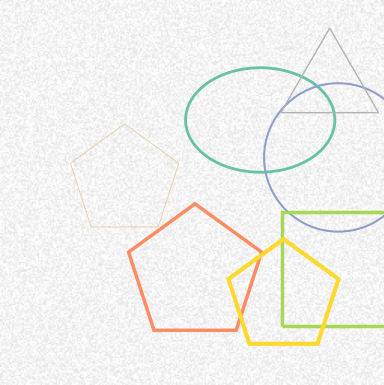[{"shape": "oval", "thickness": 2, "radius": 0.97, "center": [0.676, 0.688]}, {"shape": "pentagon", "thickness": 2.5, "radius": 0.91, "center": [0.507, 0.289]}, {"shape": "circle", "thickness": 1.5, "radius": 0.96, "center": [0.879, 0.591]}, {"shape": "square", "thickness": 2.5, "radius": 0.75, "center": [0.883, 0.301]}, {"shape": "pentagon", "thickness": 3, "radius": 0.75, "center": [0.736, 0.229]}, {"shape": "pentagon", "thickness": 0.5, "radius": 0.74, "center": [0.324, 0.53]}, {"shape": "triangle", "thickness": 1, "radius": 0.73, "center": [0.856, 0.781]}]